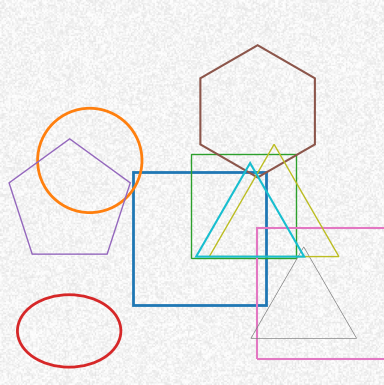[{"shape": "square", "thickness": 2, "radius": 0.86, "center": [0.519, 0.38]}, {"shape": "circle", "thickness": 2, "radius": 0.68, "center": [0.233, 0.583]}, {"shape": "square", "thickness": 1, "radius": 0.68, "center": [0.633, 0.465]}, {"shape": "oval", "thickness": 2, "radius": 0.67, "center": [0.18, 0.14]}, {"shape": "pentagon", "thickness": 1, "radius": 0.83, "center": [0.181, 0.474]}, {"shape": "hexagon", "thickness": 1.5, "radius": 0.86, "center": [0.669, 0.711]}, {"shape": "square", "thickness": 1.5, "radius": 0.85, "center": [0.838, 0.237]}, {"shape": "triangle", "thickness": 0.5, "radius": 0.79, "center": [0.789, 0.2]}, {"shape": "triangle", "thickness": 1, "radius": 0.97, "center": [0.712, 0.431]}, {"shape": "triangle", "thickness": 1.5, "radius": 0.81, "center": [0.65, 0.414]}]